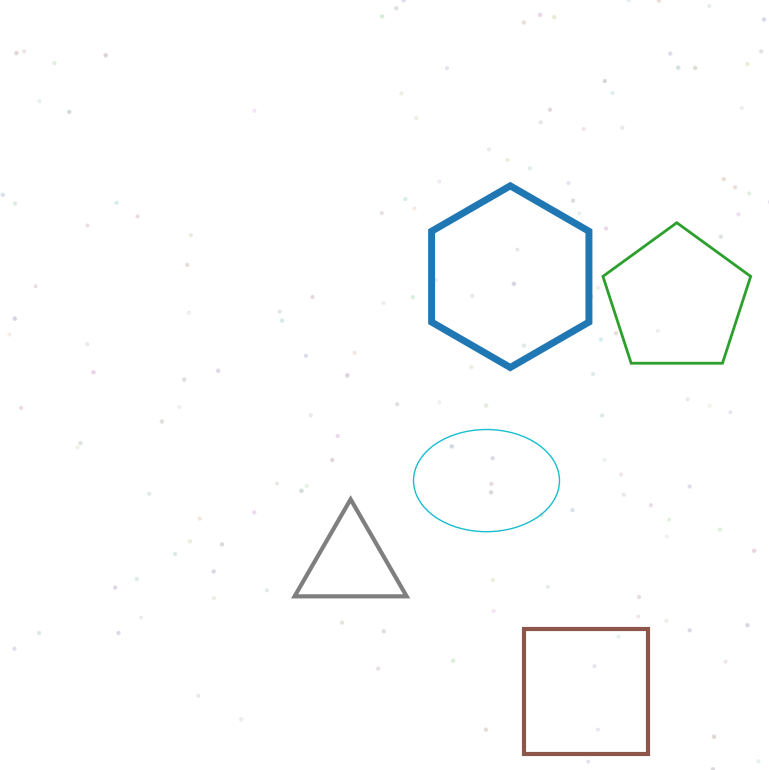[{"shape": "hexagon", "thickness": 2.5, "radius": 0.59, "center": [0.663, 0.641]}, {"shape": "pentagon", "thickness": 1, "radius": 0.5, "center": [0.879, 0.61]}, {"shape": "square", "thickness": 1.5, "radius": 0.4, "center": [0.761, 0.102]}, {"shape": "triangle", "thickness": 1.5, "radius": 0.42, "center": [0.455, 0.268]}, {"shape": "oval", "thickness": 0.5, "radius": 0.47, "center": [0.632, 0.376]}]